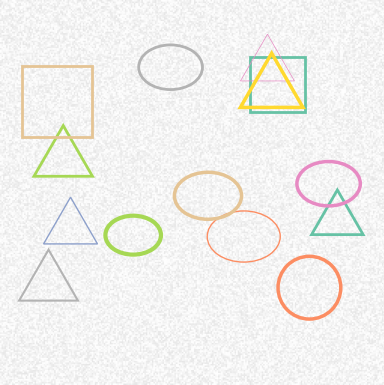[{"shape": "square", "thickness": 2, "radius": 0.36, "center": [0.721, 0.781]}, {"shape": "triangle", "thickness": 2, "radius": 0.39, "center": [0.876, 0.429]}, {"shape": "oval", "thickness": 1, "radius": 0.47, "center": [0.633, 0.386]}, {"shape": "circle", "thickness": 2.5, "radius": 0.41, "center": [0.804, 0.253]}, {"shape": "triangle", "thickness": 1, "radius": 0.4, "center": [0.183, 0.407]}, {"shape": "triangle", "thickness": 0.5, "radius": 0.4, "center": [0.695, 0.83]}, {"shape": "oval", "thickness": 2.5, "radius": 0.41, "center": [0.853, 0.523]}, {"shape": "triangle", "thickness": 2, "radius": 0.44, "center": [0.164, 0.586]}, {"shape": "oval", "thickness": 3, "radius": 0.36, "center": [0.346, 0.389]}, {"shape": "triangle", "thickness": 2.5, "radius": 0.47, "center": [0.706, 0.768]}, {"shape": "square", "thickness": 2, "radius": 0.46, "center": [0.149, 0.737]}, {"shape": "oval", "thickness": 2.5, "radius": 0.44, "center": [0.54, 0.492]}, {"shape": "triangle", "thickness": 1.5, "radius": 0.44, "center": [0.126, 0.263]}, {"shape": "oval", "thickness": 2, "radius": 0.41, "center": [0.443, 0.825]}]